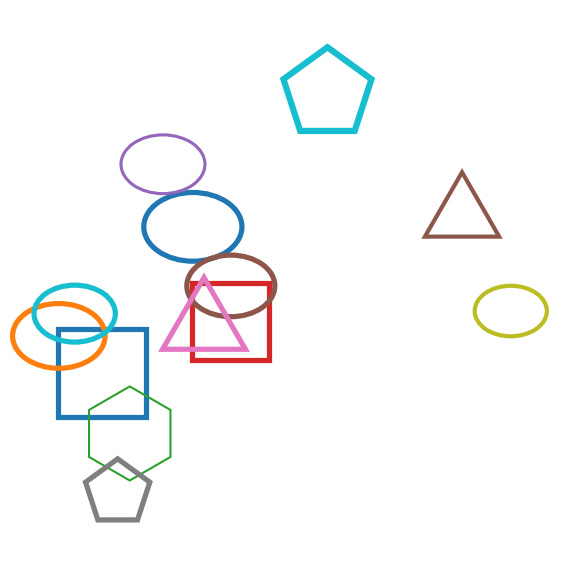[{"shape": "square", "thickness": 2.5, "radius": 0.38, "center": [0.177, 0.353]}, {"shape": "oval", "thickness": 2.5, "radius": 0.42, "center": [0.334, 0.606]}, {"shape": "oval", "thickness": 2.5, "radius": 0.4, "center": [0.102, 0.417]}, {"shape": "hexagon", "thickness": 1, "radius": 0.41, "center": [0.225, 0.249]}, {"shape": "square", "thickness": 2.5, "radius": 0.33, "center": [0.4, 0.442]}, {"shape": "oval", "thickness": 1.5, "radius": 0.36, "center": [0.282, 0.715]}, {"shape": "triangle", "thickness": 2, "radius": 0.37, "center": [0.8, 0.627]}, {"shape": "oval", "thickness": 2.5, "radius": 0.38, "center": [0.4, 0.504]}, {"shape": "triangle", "thickness": 2.5, "radius": 0.41, "center": [0.353, 0.436]}, {"shape": "pentagon", "thickness": 2.5, "radius": 0.29, "center": [0.204, 0.146]}, {"shape": "oval", "thickness": 2, "radius": 0.31, "center": [0.884, 0.461]}, {"shape": "oval", "thickness": 2.5, "radius": 0.35, "center": [0.129, 0.456]}, {"shape": "pentagon", "thickness": 3, "radius": 0.4, "center": [0.567, 0.837]}]